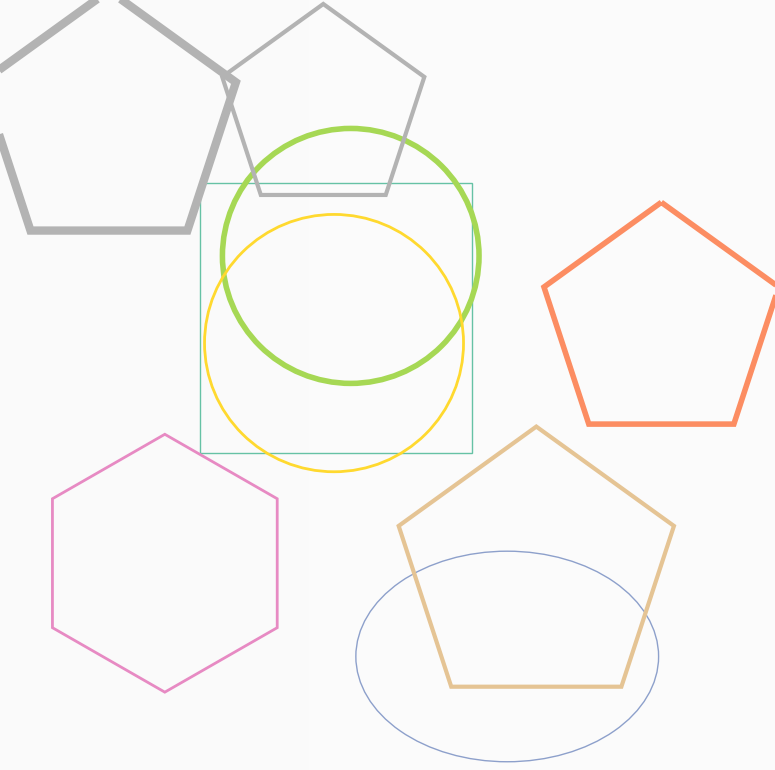[{"shape": "square", "thickness": 0.5, "radius": 0.87, "center": [0.434, 0.587]}, {"shape": "pentagon", "thickness": 2, "radius": 0.8, "center": [0.853, 0.578]}, {"shape": "oval", "thickness": 0.5, "radius": 0.98, "center": [0.654, 0.147]}, {"shape": "hexagon", "thickness": 1, "radius": 0.84, "center": [0.213, 0.269]}, {"shape": "circle", "thickness": 2, "radius": 0.83, "center": [0.453, 0.668]}, {"shape": "circle", "thickness": 1, "radius": 0.84, "center": [0.431, 0.554]}, {"shape": "pentagon", "thickness": 1.5, "radius": 0.93, "center": [0.692, 0.259]}, {"shape": "pentagon", "thickness": 1.5, "radius": 0.69, "center": [0.417, 0.858]}, {"shape": "pentagon", "thickness": 3, "radius": 0.86, "center": [0.141, 0.84]}]